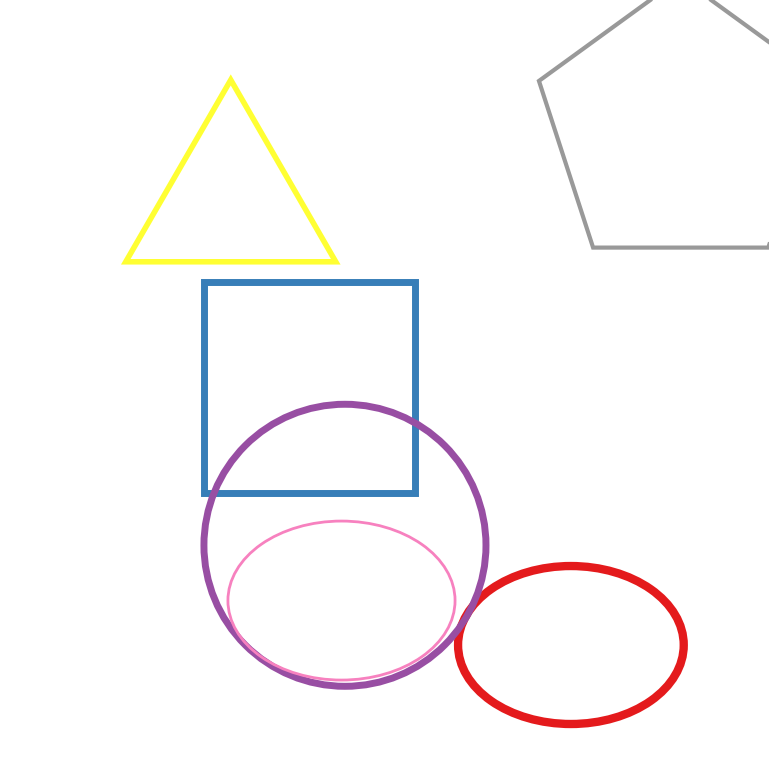[{"shape": "oval", "thickness": 3, "radius": 0.73, "center": [0.741, 0.162]}, {"shape": "square", "thickness": 2.5, "radius": 0.69, "center": [0.402, 0.497]}, {"shape": "circle", "thickness": 2.5, "radius": 0.92, "center": [0.448, 0.292]}, {"shape": "triangle", "thickness": 2, "radius": 0.79, "center": [0.3, 0.739]}, {"shape": "oval", "thickness": 1, "radius": 0.74, "center": [0.443, 0.22]}, {"shape": "pentagon", "thickness": 1.5, "radius": 0.97, "center": [0.884, 0.835]}]